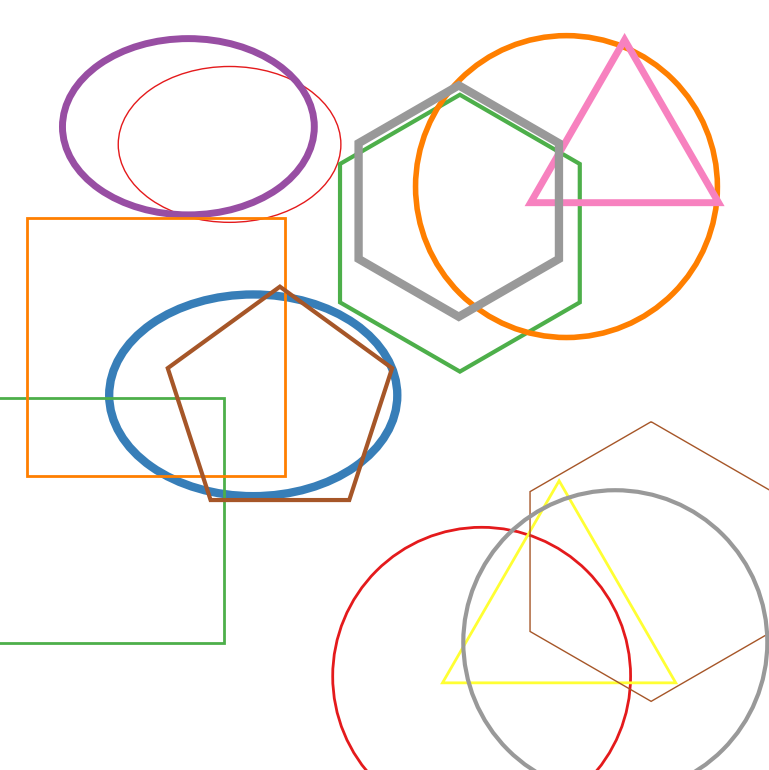[{"shape": "circle", "thickness": 1, "radius": 0.97, "center": [0.626, 0.122]}, {"shape": "oval", "thickness": 0.5, "radius": 0.72, "center": [0.298, 0.812]}, {"shape": "oval", "thickness": 3, "radius": 0.94, "center": [0.329, 0.487]}, {"shape": "hexagon", "thickness": 1.5, "radius": 0.9, "center": [0.597, 0.697]}, {"shape": "square", "thickness": 1, "radius": 0.79, "center": [0.132, 0.324]}, {"shape": "oval", "thickness": 2.5, "radius": 0.82, "center": [0.245, 0.835]}, {"shape": "circle", "thickness": 2, "radius": 0.98, "center": [0.736, 0.758]}, {"shape": "square", "thickness": 1, "radius": 0.84, "center": [0.203, 0.549]}, {"shape": "triangle", "thickness": 1, "radius": 0.87, "center": [0.726, 0.201]}, {"shape": "hexagon", "thickness": 0.5, "radius": 0.91, "center": [0.846, 0.271]}, {"shape": "pentagon", "thickness": 1.5, "radius": 0.77, "center": [0.364, 0.475]}, {"shape": "triangle", "thickness": 2.5, "radius": 0.7, "center": [0.811, 0.807]}, {"shape": "hexagon", "thickness": 3, "radius": 0.75, "center": [0.596, 0.739]}, {"shape": "circle", "thickness": 1.5, "radius": 0.99, "center": [0.799, 0.166]}]